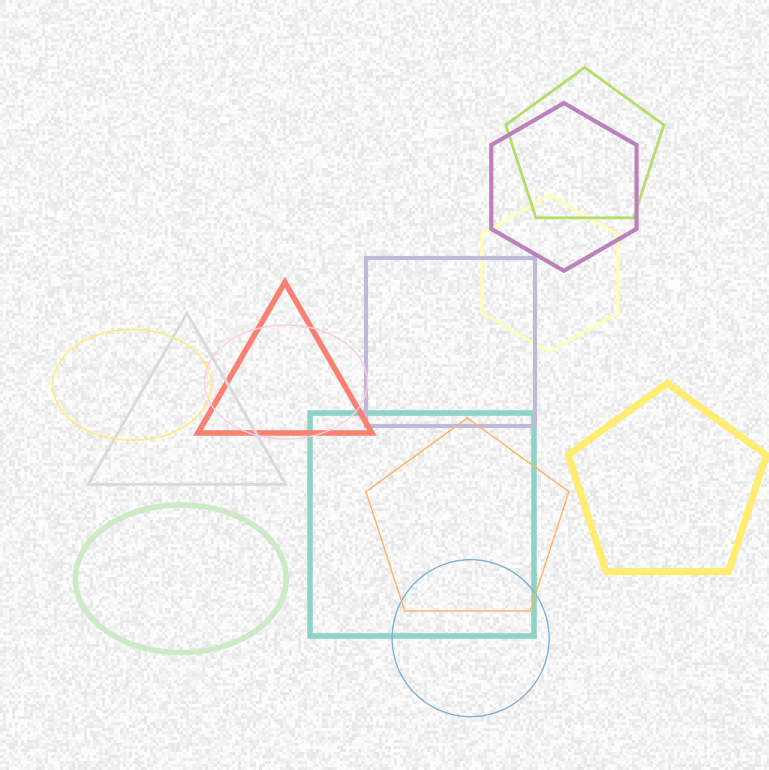[{"shape": "square", "thickness": 2, "radius": 0.73, "center": [0.548, 0.319]}, {"shape": "hexagon", "thickness": 1, "radius": 0.51, "center": [0.714, 0.645]}, {"shape": "square", "thickness": 1.5, "radius": 0.55, "center": [0.585, 0.556]}, {"shape": "triangle", "thickness": 2, "radius": 0.65, "center": [0.37, 0.503]}, {"shape": "circle", "thickness": 0.5, "radius": 0.51, "center": [0.611, 0.171]}, {"shape": "pentagon", "thickness": 0.5, "radius": 0.69, "center": [0.607, 0.319]}, {"shape": "pentagon", "thickness": 1, "radius": 0.54, "center": [0.759, 0.804]}, {"shape": "oval", "thickness": 0.5, "radius": 0.53, "center": [0.371, 0.504]}, {"shape": "triangle", "thickness": 1, "radius": 0.74, "center": [0.243, 0.445]}, {"shape": "hexagon", "thickness": 1.5, "radius": 0.54, "center": [0.732, 0.757]}, {"shape": "oval", "thickness": 2, "radius": 0.68, "center": [0.235, 0.248]}, {"shape": "pentagon", "thickness": 2.5, "radius": 0.68, "center": [0.867, 0.367]}, {"shape": "oval", "thickness": 0.5, "radius": 0.51, "center": [0.171, 0.5]}]